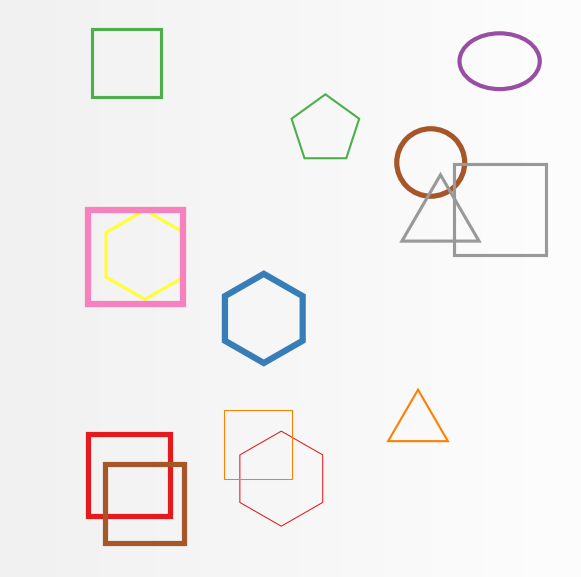[{"shape": "hexagon", "thickness": 0.5, "radius": 0.41, "center": [0.484, 0.17]}, {"shape": "square", "thickness": 2.5, "radius": 0.35, "center": [0.222, 0.177]}, {"shape": "hexagon", "thickness": 3, "radius": 0.39, "center": [0.454, 0.448]}, {"shape": "square", "thickness": 1.5, "radius": 0.29, "center": [0.217, 0.89]}, {"shape": "pentagon", "thickness": 1, "radius": 0.31, "center": [0.56, 0.775]}, {"shape": "oval", "thickness": 2, "radius": 0.35, "center": [0.86, 0.893]}, {"shape": "square", "thickness": 0.5, "radius": 0.3, "center": [0.444, 0.229]}, {"shape": "triangle", "thickness": 1, "radius": 0.3, "center": [0.719, 0.265]}, {"shape": "hexagon", "thickness": 1.5, "radius": 0.39, "center": [0.249, 0.558]}, {"shape": "circle", "thickness": 2.5, "radius": 0.29, "center": [0.741, 0.718]}, {"shape": "square", "thickness": 2.5, "radius": 0.34, "center": [0.248, 0.127]}, {"shape": "square", "thickness": 3, "radius": 0.41, "center": [0.233, 0.554]}, {"shape": "triangle", "thickness": 1.5, "radius": 0.38, "center": [0.758, 0.62]}, {"shape": "square", "thickness": 1.5, "radius": 0.4, "center": [0.86, 0.637]}]